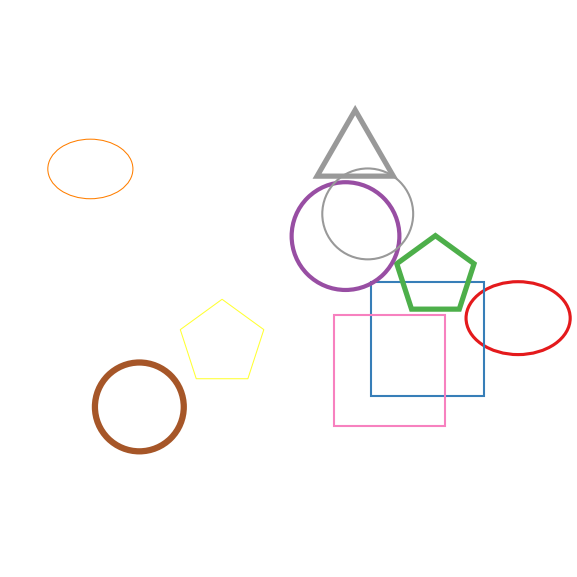[{"shape": "oval", "thickness": 1.5, "radius": 0.45, "center": [0.897, 0.448]}, {"shape": "square", "thickness": 1, "radius": 0.49, "center": [0.74, 0.412]}, {"shape": "pentagon", "thickness": 2.5, "radius": 0.35, "center": [0.754, 0.521]}, {"shape": "circle", "thickness": 2, "radius": 0.47, "center": [0.598, 0.59]}, {"shape": "oval", "thickness": 0.5, "radius": 0.37, "center": [0.156, 0.707]}, {"shape": "pentagon", "thickness": 0.5, "radius": 0.38, "center": [0.385, 0.405]}, {"shape": "circle", "thickness": 3, "radius": 0.38, "center": [0.241, 0.295]}, {"shape": "square", "thickness": 1, "radius": 0.48, "center": [0.675, 0.357]}, {"shape": "circle", "thickness": 1, "radius": 0.39, "center": [0.637, 0.629]}, {"shape": "triangle", "thickness": 2.5, "radius": 0.38, "center": [0.615, 0.732]}]